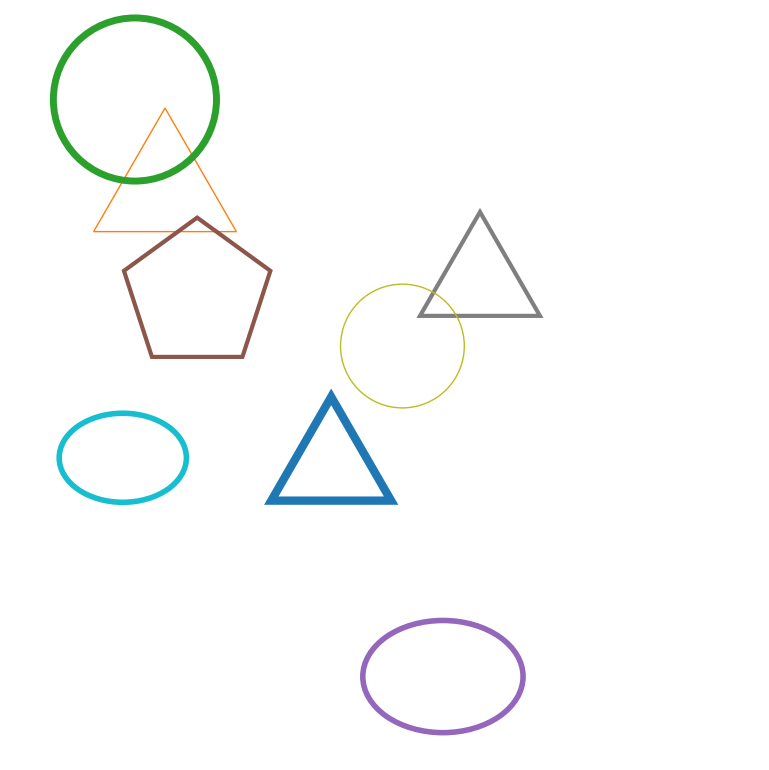[{"shape": "triangle", "thickness": 3, "radius": 0.45, "center": [0.43, 0.395]}, {"shape": "triangle", "thickness": 0.5, "radius": 0.54, "center": [0.214, 0.753]}, {"shape": "circle", "thickness": 2.5, "radius": 0.53, "center": [0.175, 0.871]}, {"shape": "oval", "thickness": 2, "radius": 0.52, "center": [0.575, 0.121]}, {"shape": "pentagon", "thickness": 1.5, "radius": 0.5, "center": [0.256, 0.617]}, {"shape": "triangle", "thickness": 1.5, "radius": 0.45, "center": [0.623, 0.635]}, {"shape": "circle", "thickness": 0.5, "radius": 0.4, "center": [0.523, 0.551]}, {"shape": "oval", "thickness": 2, "radius": 0.41, "center": [0.159, 0.405]}]